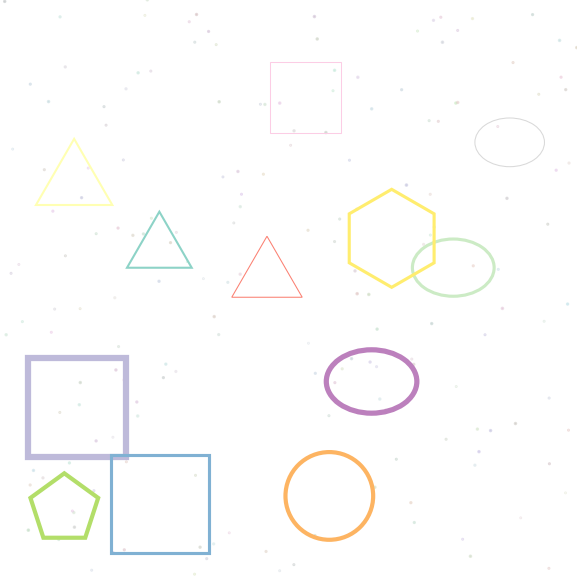[{"shape": "triangle", "thickness": 1, "radius": 0.32, "center": [0.276, 0.568]}, {"shape": "triangle", "thickness": 1, "radius": 0.38, "center": [0.128, 0.682]}, {"shape": "square", "thickness": 3, "radius": 0.43, "center": [0.133, 0.293]}, {"shape": "triangle", "thickness": 0.5, "radius": 0.35, "center": [0.462, 0.52]}, {"shape": "square", "thickness": 1.5, "radius": 0.42, "center": [0.277, 0.126]}, {"shape": "circle", "thickness": 2, "radius": 0.38, "center": [0.57, 0.14]}, {"shape": "pentagon", "thickness": 2, "radius": 0.31, "center": [0.111, 0.118]}, {"shape": "square", "thickness": 0.5, "radius": 0.31, "center": [0.529, 0.831]}, {"shape": "oval", "thickness": 0.5, "radius": 0.3, "center": [0.883, 0.753]}, {"shape": "oval", "thickness": 2.5, "radius": 0.39, "center": [0.643, 0.339]}, {"shape": "oval", "thickness": 1.5, "radius": 0.35, "center": [0.785, 0.536]}, {"shape": "hexagon", "thickness": 1.5, "radius": 0.42, "center": [0.678, 0.586]}]